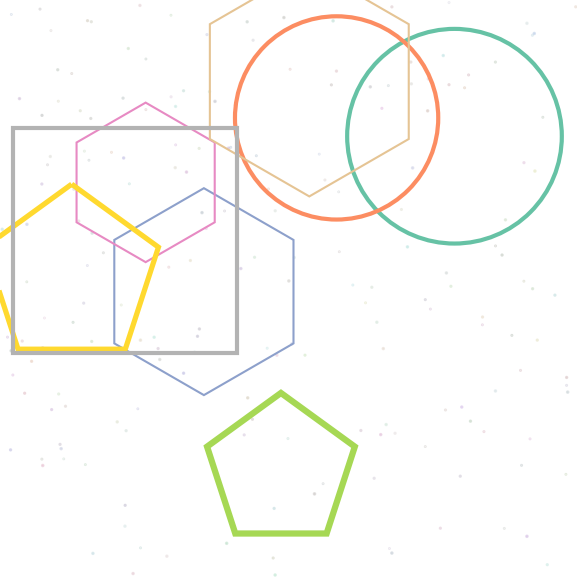[{"shape": "circle", "thickness": 2, "radius": 0.93, "center": [0.787, 0.763]}, {"shape": "circle", "thickness": 2, "radius": 0.88, "center": [0.583, 0.795]}, {"shape": "hexagon", "thickness": 1, "radius": 0.9, "center": [0.353, 0.494]}, {"shape": "hexagon", "thickness": 1, "radius": 0.69, "center": [0.252, 0.683]}, {"shape": "pentagon", "thickness": 3, "radius": 0.67, "center": [0.486, 0.184]}, {"shape": "pentagon", "thickness": 2.5, "radius": 0.79, "center": [0.124, 0.522]}, {"shape": "hexagon", "thickness": 1, "radius": 0.99, "center": [0.536, 0.858]}, {"shape": "square", "thickness": 2, "radius": 0.97, "center": [0.217, 0.582]}]